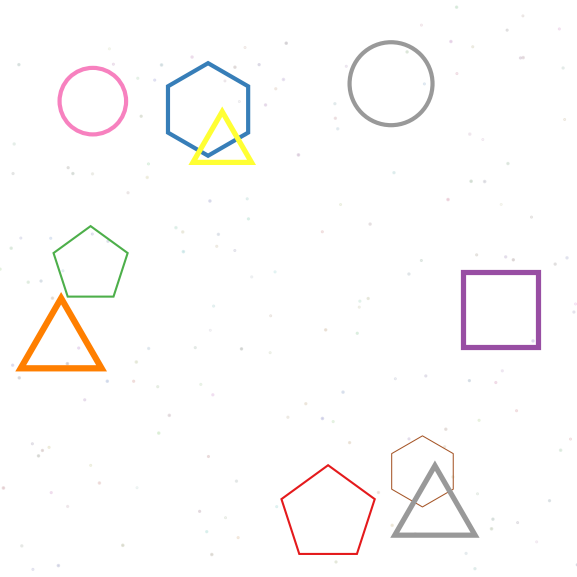[{"shape": "pentagon", "thickness": 1, "radius": 0.42, "center": [0.568, 0.109]}, {"shape": "hexagon", "thickness": 2, "radius": 0.4, "center": [0.36, 0.81]}, {"shape": "pentagon", "thickness": 1, "radius": 0.34, "center": [0.157, 0.54]}, {"shape": "square", "thickness": 2.5, "radius": 0.33, "center": [0.867, 0.463]}, {"shape": "triangle", "thickness": 3, "radius": 0.4, "center": [0.106, 0.402]}, {"shape": "triangle", "thickness": 2.5, "radius": 0.29, "center": [0.385, 0.747]}, {"shape": "hexagon", "thickness": 0.5, "radius": 0.31, "center": [0.732, 0.183]}, {"shape": "circle", "thickness": 2, "radius": 0.29, "center": [0.161, 0.824]}, {"shape": "triangle", "thickness": 2.5, "radius": 0.4, "center": [0.753, 0.113]}, {"shape": "circle", "thickness": 2, "radius": 0.36, "center": [0.677, 0.854]}]